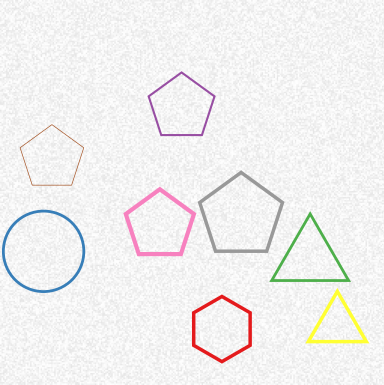[{"shape": "hexagon", "thickness": 2.5, "radius": 0.42, "center": [0.576, 0.145]}, {"shape": "circle", "thickness": 2, "radius": 0.52, "center": [0.113, 0.347]}, {"shape": "triangle", "thickness": 2, "radius": 0.58, "center": [0.806, 0.329]}, {"shape": "pentagon", "thickness": 1.5, "radius": 0.45, "center": [0.472, 0.722]}, {"shape": "triangle", "thickness": 2.5, "radius": 0.43, "center": [0.876, 0.156]}, {"shape": "pentagon", "thickness": 0.5, "radius": 0.43, "center": [0.135, 0.589]}, {"shape": "pentagon", "thickness": 3, "radius": 0.47, "center": [0.415, 0.415]}, {"shape": "pentagon", "thickness": 2.5, "radius": 0.57, "center": [0.626, 0.439]}]